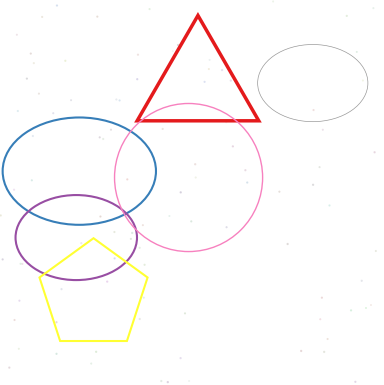[{"shape": "triangle", "thickness": 2.5, "radius": 0.91, "center": [0.514, 0.777]}, {"shape": "oval", "thickness": 1.5, "radius": 1.0, "center": [0.206, 0.555]}, {"shape": "oval", "thickness": 1.5, "radius": 0.79, "center": [0.198, 0.383]}, {"shape": "pentagon", "thickness": 1.5, "radius": 0.74, "center": [0.243, 0.234]}, {"shape": "circle", "thickness": 1, "radius": 0.96, "center": [0.49, 0.539]}, {"shape": "oval", "thickness": 0.5, "radius": 0.72, "center": [0.812, 0.784]}]